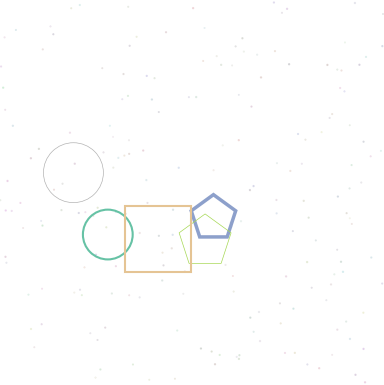[{"shape": "circle", "thickness": 1.5, "radius": 0.32, "center": [0.28, 0.391]}, {"shape": "pentagon", "thickness": 2.5, "radius": 0.3, "center": [0.554, 0.434]}, {"shape": "pentagon", "thickness": 0.5, "radius": 0.35, "center": [0.533, 0.373]}, {"shape": "square", "thickness": 1.5, "radius": 0.43, "center": [0.41, 0.379]}, {"shape": "circle", "thickness": 0.5, "radius": 0.39, "center": [0.191, 0.551]}]